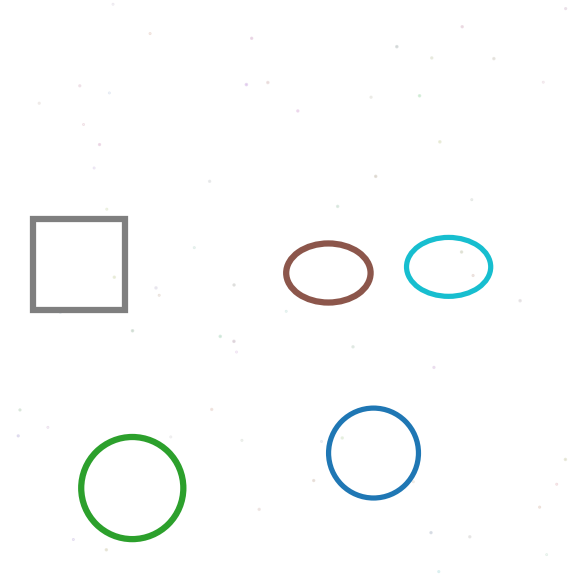[{"shape": "circle", "thickness": 2.5, "radius": 0.39, "center": [0.647, 0.215]}, {"shape": "circle", "thickness": 3, "radius": 0.44, "center": [0.229, 0.154]}, {"shape": "oval", "thickness": 3, "radius": 0.37, "center": [0.569, 0.526]}, {"shape": "square", "thickness": 3, "radius": 0.4, "center": [0.137, 0.541]}, {"shape": "oval", "thickness": 2.5, "radius": 0.36, "center": [0.777, 0.537]}]